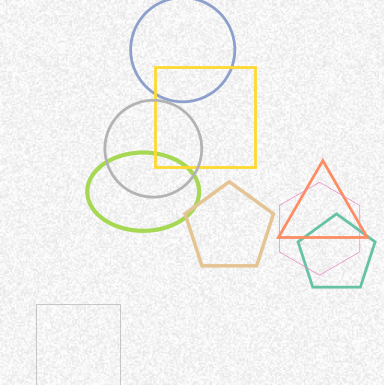[{"shape": "pentagon", "thickness": 2, "radius": 0.53, "center": [0.874, 0.339]}, {"shape": "triangle", "thickness": 2, "radius": 0.67, "center": [0.839, 0.45]}, {"shape": "circle", "thickness": 2, "radius": 0.68, "center": [0.475, 0.871]}, {"shape": "hexagon", "thickness": 0.5, "radius": 0.6, "center": [0.83, 0.406]}, {"shape": "oval", "thickness": 3, "radius": 0.73, "center": [0.372, 0.502]}, {"shape": "square", "thickness": 2, "radius": 0.65, "center": [0.532, 0.696]}, {"shape": "pentagon", "thickness": 2.5, "radius": 0.6, "center": [0.596, 0.407]}, {"shape": "circle", "thickness": 2, "radius": 0.63, "center": [0.398, 0.614]}, {"shape": "square", "thickness": 0.5, "radius": 0.55, "center": [0.203, 0.102]}]